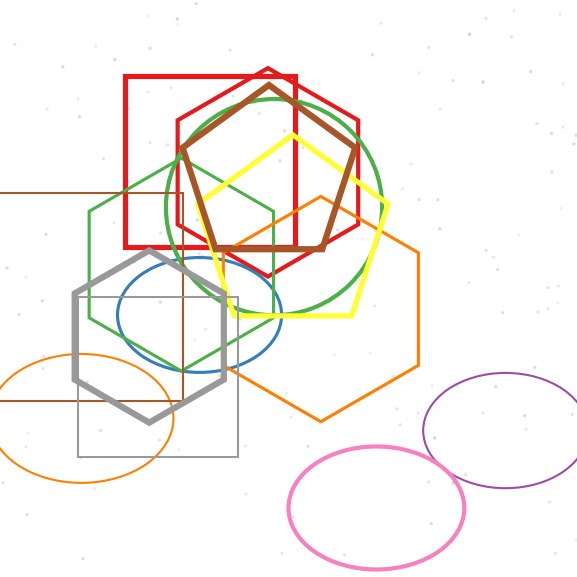[{"shape": "hexagon", "thickness": 2, "radius": 0.9, "center": [0.464, 0.701]}, {"shape": "square", "thickness": 2.5, "radius": 0.74, "center": [0.364, 0.72]}, {"shape": "oval", "thickness": 1.5, "radius": 0.71, "center": [0.346, 0.454]}, {"shape": "hexagon", "thickness": 1.5, "radius": 0.92, "center": [0.314, 0.541]}, {"shape": "circle", "thickness": 2, "radius": 0.94, "center": [0.475, 0.64]}, {"shape": "oval", "thickness": 1, "radius": 0.71, "center": [0.875, 0.254]}, {"shape": "hexagon", "thickness": 1.5, "radius": 0.98, "center": [0.556, 0.464]}, {"shape": "oval", "thickness": 1, "radius": 0.8, "center": [0.141, 0.275]}, {"shape": "pentagon", "thickness": 2.5, "radius": 0.87, "center": [0.507, 0.592]}, {"shape": "square", "thickness": 1, "radius": 0.9, "center": [0.138, 0.484]}, {"shape": "pentagon", "thickness": 3, "radius": 0.79, "center": [0.466, 0.695]}, {"shape": "oval", "thickness": 2, "radius": 0.76, "center": [0.652, 0.12]}, {"shape": "hexagon", "thickness": 3, "radius": 0.75, "center": [0.258, 0.416]}, {"shape": "square", "thickness": 1, "radius": 0.69, "center": [0.273, 0.346]}]